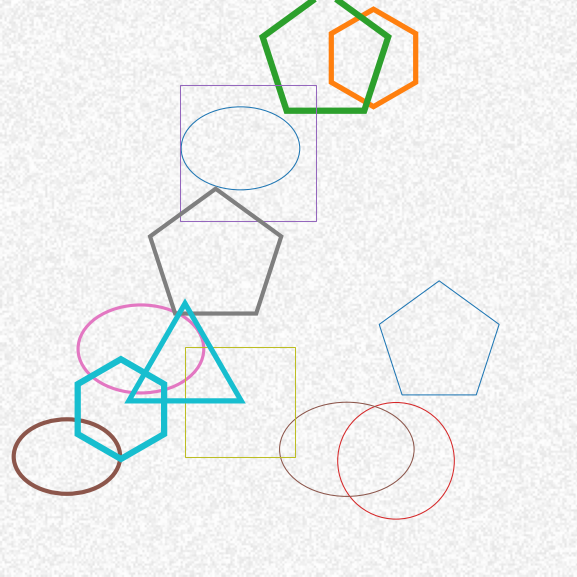[{"shape": "pentagon", "thickness": 0.5, "radius": 0.55, "center": [0.76, 0.404]}, {"shape": "oval", "thickness": 0.5, "radius": 0.51, "center": [0.416, 0.742]}, {"shape": "hexagon", "thickness": 2.5, "radius": 0.42, "center": [0.647, 0.899]}, {"shape": "pentagon", "thickness": 3, "radius": 0.57, "center": [0.564, 0.9]}, {"shape": "circle", "thickness": 0.5, "radius": 0.5, "center": [0.686, 0.201]}, {"shape": "square", "thickness": 0.5, "radius": 0.59, "center": [0.429, 0.735]}, {"shape": "oval", "thickness": 2, "radius": 0.46, "center": [0.116, 0.209]}, {"shape": "oval", "thickness": 0.5, "radius": 0.58, "center": [0.601, 0.221]}, {"shape": "oval", "thickness": 1.5, "radius": 0.54, "center": [0.244, 0.395]}, {"shape": "pentagon", "thickness": 2, "radius": 0.6, "center": [0.373, 0.553]}, {"shape": "square", "thickness": 0.5, "radius": 0.48, "center": [0.416, 0.303]}, {"shape": "hexagon", "thickness": 3, "radius": 0.43, "center": [0.209, 0.291]}, {"shape": "triangle", "thickness": 2.5, "radius": 0.56, "center": [0.32, 0.361]}]